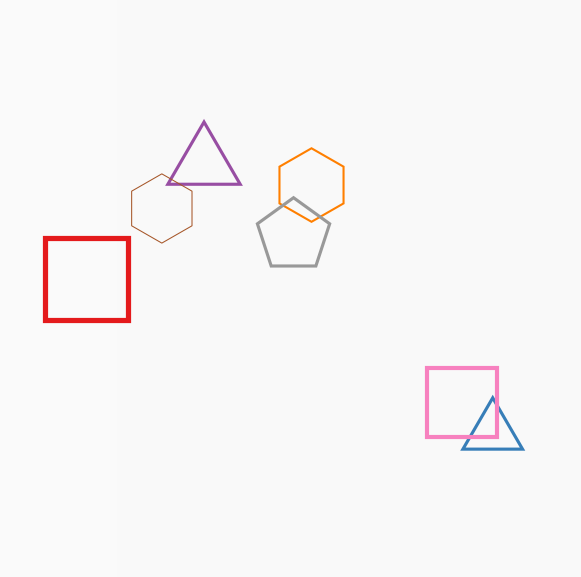[{"shape": "square", "thickness": 2.5, "radius": 0.35, "center": [0.149, 0.515]}, {"shape": "triangle", "thickness": 1.5, "radius": 0.3, "center": [0.848, 0.251]}, {"shape": "triangle", "thickness": 1.5, "radius": 0.36, "center": [0.351, 0.716]}, {"shape": "hexagon", "thickness": 1, "radius": 0.32, "center": [0.536, 0.679]}, {"shape": "hexagon", "thickness": 0.5, "radius": 0.3, "center": [0.278, 0.638]}, {"shape": "square", "thickness": 2, "radius": 0.3, "center": [0.795, 0.303]}, {"shape": "pentagon", "thickness": 1.5, "radius": 0.33, "center": [0.505, 0.591]}]